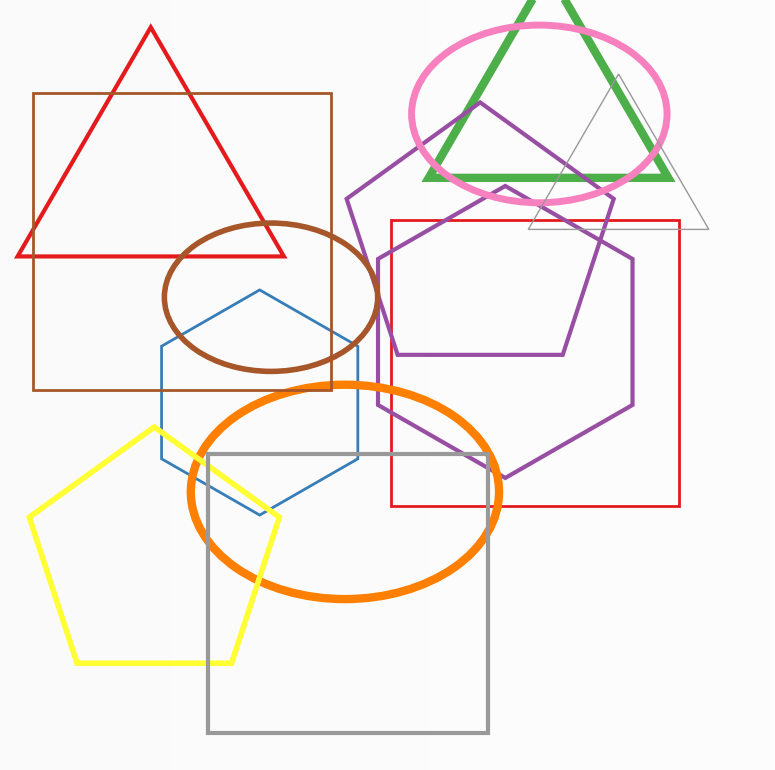[{"shape": "triangle", "thickness": 1.5, "radius": 0.99, "center": [0.195, 0.766]}, {"shape": "square", "thickness": 1, "radius": 0.93, "center": [0.69, 0.529]}, {"shape": "hexagon", "thickness": 1, "radius": 0.73, "center": [0.335, 0.477]}, {"shape": "triangle", "thickness": 3, "radius": 0.89, "center": [0.708, 0.858]}, {"shape": "hexagon", "thickness": 1.5, "radius": 0.95, "center": [0.652, 0.569]}, {"shape": "pentagon", "thickness": 1.5, "radius": 0.91, "center": [0.62, 0.686]}, {"shape": "oval", "thickness": 3, "radius": 0.99, "center": [0.445, 0.361]}, {"shape": "pentagon", "thickness": 2, "radius": 0.85, "center": [0.199, 0.276]}, {"shape": "oval", "thickness": 2, "radius": 0.69, "center": [0.35, 0.614]}, {"shape": "square", "thickness": 1, "radius": 0.96, "center": [0.235, 0.686]}, {"shape": "oval", "thickness": 2.5, "radius": 0.82, "center": [0.696, 0.852]}, {"shape": "triangle", "thickness": 0.5, "radius": 0.67, "center": [0.798, 0.769]}, {"shape": "square", "thickness": 1.5, "radius": 0.91, "center": [0.449, 0.229]}]